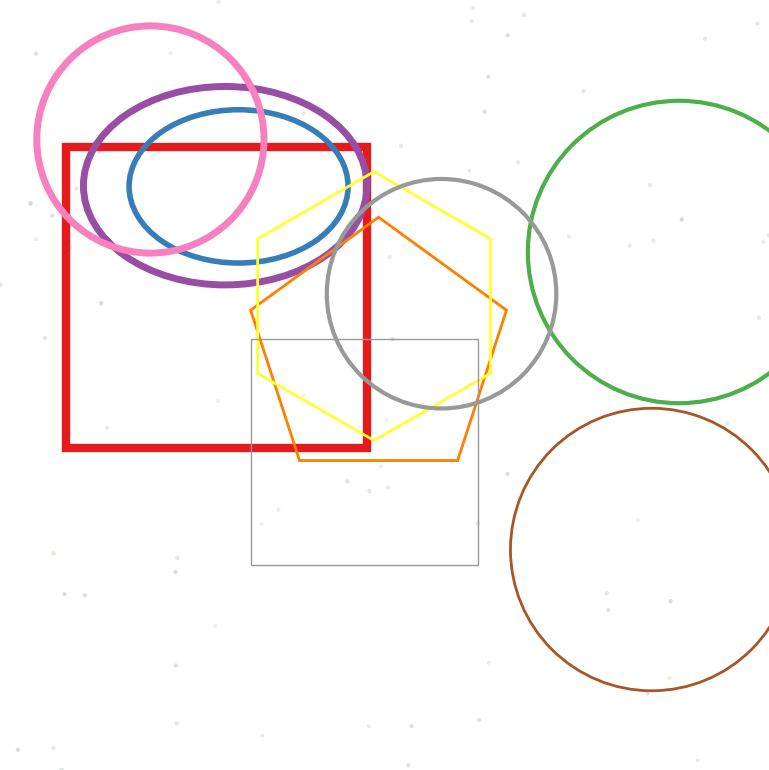[{"shape": "square", "thickness": 3, "radius": 0.98, "center": [0.282, 0.613]}, {"shape": "oval", "thickness": 2, "radius": 0.71, "center": [0.31, 0.758]}, {"shape": "circle", "thickness": 1.5, "radius": 0.98, "center": [0.882, 0.673]}, {"shape": "oval", "thickness": 2.5, "radius": 0.92, "center": [0.292, 0.759]}, {"shape": "pentagon", "thickness": 1, "radius": 0.87, "center": [0.492, 0.543]}, {"shape": "hexagon", "thickness": 1, "radius": 0.87, "center": [0.486, 0.602]}, {"shape": "circle", "thickness": 1, "radius": 0.92, "center": [0.846, 0.286]}, {"shape": "circle", "thickness": 2.5, "radius": 0.74, "center": [0.195, 0.819]}, {"shape": "circle", "thickness": 1.5, "radius": 0.75, "center": [0.573, 0.619]}, {"shape": "square", "thickness": 0.5, "radius": 0.74, "center": [0.473, 0.413]}]